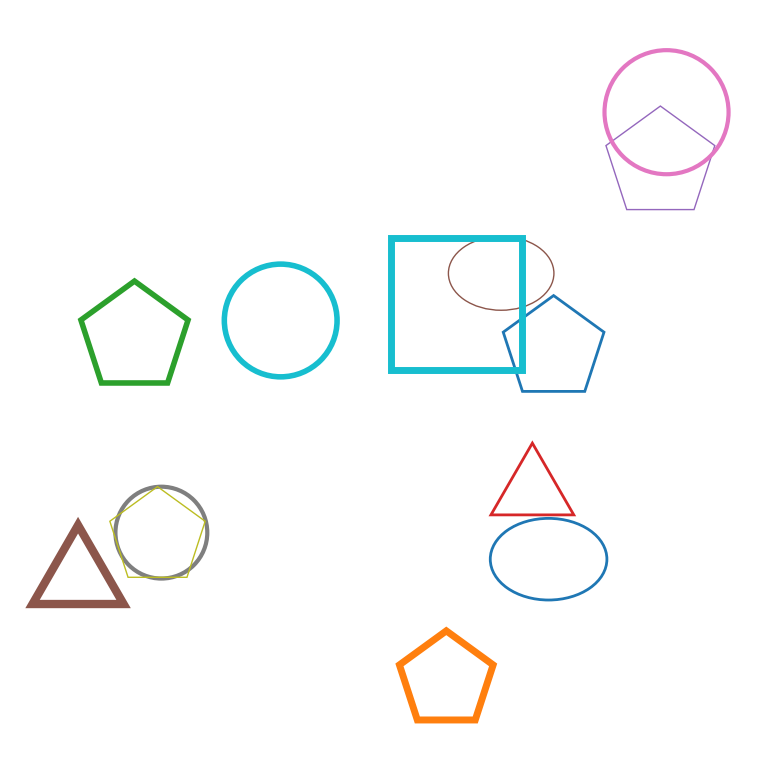[{"shape": "pentagon", "thickness": 1, "radius": 0.34, "center": [0.719, 0.547]}, {"shape": "oval", "thickness": 1, "radius": 0.38, "center": [0.712, 0.274]}, {"shape": "pentagon", "thickness": 2.5, "radius": 0.32, "center": [0.58, 0.117]}, {"shape": "pentagon", "thickness": 2, "radius": 0.37, "center": [0.175, 0.562]}, {"shape": "triangle", "thickness": 1, "radius": 0.31, "center": [0.691, 0.362]}, {"shape": "pentagon", "thickness": 0.5, "radius": 0.37, "center": [0.858, 0.788]}, {"shape": "oval", "thickness": 0.5, "radius": 0.34, "center": [0.651, 0.645]}, {"shape": "triangle", "thickness": 3, "radius": 0.34, "center": [0.101, 0.25]}, {"shape": "circle", "thickness": 1.5, "radius": 0.4, "center": [0.866, 0.854]}, {"shape": "circle", "thickness": 1.5, "radius": 0.3, "center": [0.21, 0.308]}, {"shape": "pentagon", "thickness": 0.5, "radius": 0.33, "center": [0.205, 0.303]}, {"shape": "circle", "thickness": 2, "radius": 0.37, "center": [0.365, 0.584]}, {"shape": "square", "thickness": 2.5, "radius": 0.43, "center": [0.592, 0.605]}]